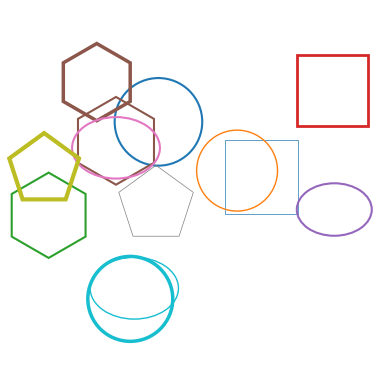[{"shape": "circle", "thickness": 1.5, "radius": 0.57, "center": [0.412, 0.684]}, {"shape": "square", "thickness": 0.5, "radius": 0.48, "center": [0.679, 0.541]}, {"shape": "circle", "thickness": 1, "radius": 0.53, "center": [0.616, 0.557]}, {"shape": "hexagon", "thickness": 1.5, "radius": 0.55, "center": [0.126, 0.441]}, {"shape": "square", "thickness": 2, "radius": 0.46, "center": [0.864, 0.764]}, {"shape": "oval", "thickness": 1.5, "radius": 0.49, "center": [0.868, 0.456]}, {"shape": "hexagon", "thickness": 2.5, "radius": 0.5, "center": [0.251, 0.787]}, {"shape": "hexagon", "thickness": 1.5, "radius": 0.57, "center": [0.301, 0.634]}, {"shape": "oval", "thickness": 1.5, "radius": 0.57, "center": [0.301, 0.616]}, {"shape": "pentagon", "thickness": 0.5, "radius": 0.51, "center": [0.405, 0.469]}, {"shape": "pentagon", "thickness": 3, "radius": 0.48, "center": [0.115, 0.559]}, {"shape": "circle", "thickness": 2.5, "radius": 0.55, "center": [0.338, 0.224]}, {"shape": "oval", "thickness": 1, "radius": 0.57, "center": [0.349, 0.252]}]